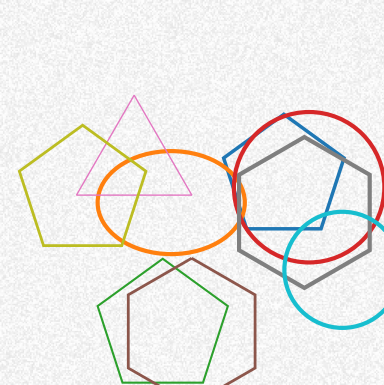[{"shape": "pentagon", "thickness": 2.5, "radius": 0.82, "center": [0.737, 0.539]}, {"shape": "oval", "thickness": 3, "radius": 0.96, "center": [0.445, 0.474]}, {"shape": "pentagon", "thickness": 1.5, "radius": 0.89, "center": [0.423, 0.15]}, {"shape": "circle", "thickness": 3, "radius": 0.98, "center": [0.803, 0.514]}, {"shape": "hexagon", "thickness": 2, "radius": 0.95, "center": [0.498, 0.139]}, {"shape": "triangle", "thickness": 1, "radius": 0.87, "center": [0.348, 0.58]}, {"shape": "hexagon", "thickness": 3, "radius": 0.98, "center": [0.791, 0.448]}, {"shape": "pentagon", "thickness": 2, "radius": 0.86, "center": [0.215, 0.502]}, {"shape": "circle", "thickness": 3, "radius": 0.75, "center": [0.889, 0.299]}]